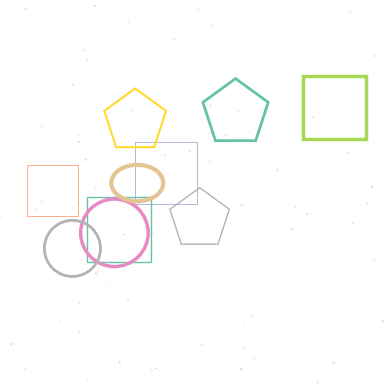[{"shape": "square", "thickness": 1, "radius": 0.42, "center": [0.309, 0.404]}, {"shape": "pentagon", "thickness": 2, "radius": 0.45, "center": [0.612, 0.707]}, {"shape": "square", "thickness": 0.5, "radius": 0.33, "center": [0.137, 0.505]}, {"shape": "square", "thickness": 0.5, "radius": 0.4, "center": [0.431, 0.552]}, {"shape": "circle", "thickness": 2.5, "radius": 0.44, "center": [0.297, 0.395]}, {"shape": "square", "thickness": 2.5, "radius": 0.41, "center": [0.869, 0.72]}, {"shape": "pentagon", "thickness": 1.5, "radius": 0.42, "center": [0.351, 0.686]}, {"shape": "oval", "thickness": 3, "radius": 0.34, "center": [0.357, 0.525]}, {"shape": "pentagon", "thickness": 1, "radius": 0.41, "center": [0.519, 0.431]}, {"shape": "circle", "thickness": 2, "radius": 0.36, "center": [0.188, 0.355]}]